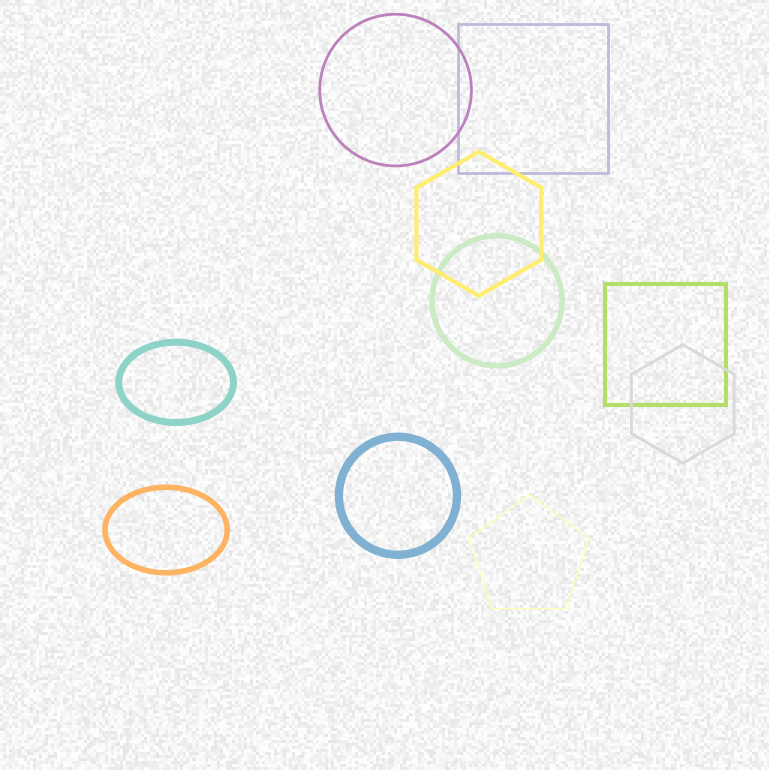[{"shape": "oval", "thickness": 2.5, "radius": 0.37, "center": [0.229, 0.503]}, {"shape": "pentagon", "thickness": 0.5, "radius": 0.41, "center": [0.687, 0.276]}, {"shape": "square", "thickness": 1, "radius": 0.49, "center": [0.692, 0.872]}, {"shape": "circle", "thickness": 3, "radius": 0.38, "center": [0.517, 0.356]}, {"shape": "oval", "thickness": 2, "radius": 0.4, "center": [0.216, 0.312]}, {"shape": "square", "thickness": 1.5, "radius": 0.39, "center": [0.864, 0.553]}, {"shape": "hexagon", "thickness": 1, "radius": 0.38, "center": [0.887, 0.475]}, {"shape": "circle", "thickness": 1, "radius": 0.49, "center": [0.514, 0.883]}, {"shape": "circle", "thickness": 2, "radius": 0.42, "center": [0.646, 0.609]}, {"shape": "hexagon", "thickness": 1.5, "radius": 0.47, "center": [0.622, 0.71]}]